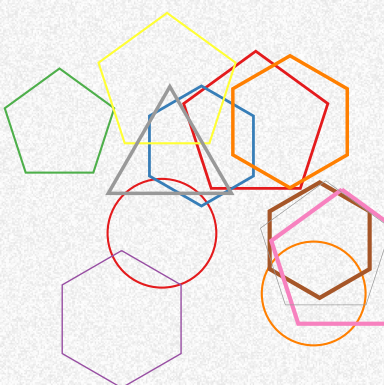[{"shape": "pentagon", "thickness": 2, "radius": 0.98, "center": [0.664, 0.67]}, {"shape": "circle", "thickness": 1.5, "radius": 0.71, "center": [0.421, 0.394]}, {"shape": "hexagon", "thickness": 2, "radius": 0.78, "center": [0.523, 0.621]}, {"shape": "pentagon", "thickness": 1.5, "radius": 0.75, "center": [0.155, 0.673]}, {"shape": "hexagon", "thickness": 1, "radius": 0.89, "center": [0.316, 0.171]}, {"shape": "circle", "thickness": 1.5, "radius": 0.67, "center": [0.815, 0.238]}, {"shape": "hexagon", "thickness": 2.5, "radius": 0.86, "center": [0.753, 0.684]}, {"shape": "pentagon", "thickness": 1.5, "radius": 0.94, "center": [0.434, 0.779]}, {"shape": "hexagon", "thickness": 3, "radius": 0.75, "center": [0.83, 0.376]}, {"shape": "pentagon", "thickness": 3, "radius": 0.96, "center": [0.888, 0.315]}, {"shape": "triangle", "thickness": 2.5, "radius": 0.92, "center": [0.441, 0.59]}, {"shape": "pentagon", "thickness": 0.5, "radius": 0.89, "center": [0.846, 0.352]}]